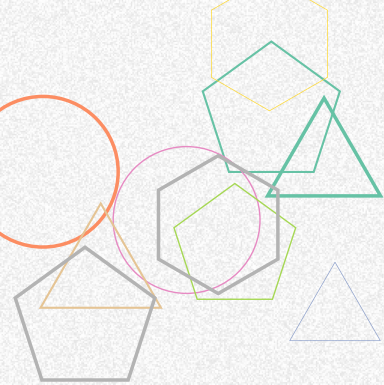[{"shape": "pentagon", "thickness": 1.5, "radius": 0.94, "center": [0.705, 0.705]}, {"shape": "triangle", "thickness": 2.5, "radius": 0.85, "center": [0.842, 0.576]}, {"shape": "circle", "thickness": 2.5, "radius": 0.98, "center": [0.111, 0.554]}, {"shape": "triangle", "thickness": 0.5, "radius": 0.68, "center": [0.87, 0.183]}, {"shape": "circle", "thickness": 1, "radius": 0.95, "center": [0.485, 0.429]}, {"shape": "pentagon", "thickness": 1, "radius": 0.83, "center": [0.61, 0.357]}, {"shape": "hexagon", "thickness": 0.5, "radius": 0.87, "center": [0.7, 0.886]}, {"shape": "triangle", "thickness": 1.5, "radius": 0.9, "center": [0.262, 0.291]}, {"shape": "hexagon", "thickness": 2.5, "radius": 0.9, "center": [0.567, 0.417]}, {"shape": "pentagon", "thickness": 2.5, "radius": 0.95, "center": [0.221, 0.167]}]